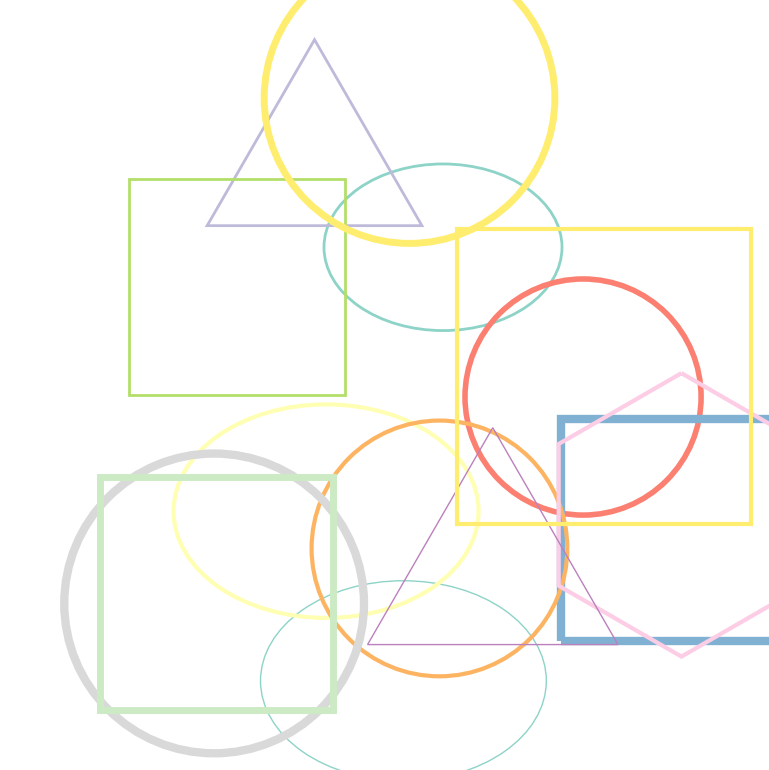[{"shape": "oval", "thickness": 0.5, "radius": 0.93, "center": [0.524, 0.116]}, {"shape": "oval", "thickness": 1, "radius": 0.77, "center": [0.575, 0.679]}, {"shape": "oval", "thickness": 1.5, "radius": 0.99, "center": [0.423, 0.336]}, {"shape": "triangle", "thickness": 1, "radius": 0.81, "center": [0.408, 0.787]}, {"shape": "circle", "thickness": 2, "radius": 0.77, "center": [0.757, 0.484]}, {"shape": "square", "thickness": 3, "radius": 0.72, "center": [0.873, 0.312]}, {"shape": "circle", "thickness": 1.5, "radius": 0.83, "center": [0.571, 0.288]}, {"shape": "square", "thickness": 1, "radius": 0.7, "center": [0.308, 0.627]}, {"shape": "hexagon", "thickness": 1.5, "radius": 0.92, "center": [0.885, 0.331]}, {"shape": "circle", "thickness": 3, "radius": 0.97, "center": [0.278, 0.216]}, {"shape": "triangle", "thickness": 0.5, "radius": 0.94, "center": [0.64, 0.257]}, {"shape": "square", "thickness": 2.5, "radius": 0.76, "center": [0.281, 0.229]}, {"shape": "square", "thickness": 1.5, "radius": 0.96, "center": [0.784, 0.511]}, {"shape": "circle", "thickness": 2.5, "radius": 0.94, "center": [0.532, 0.873]}]